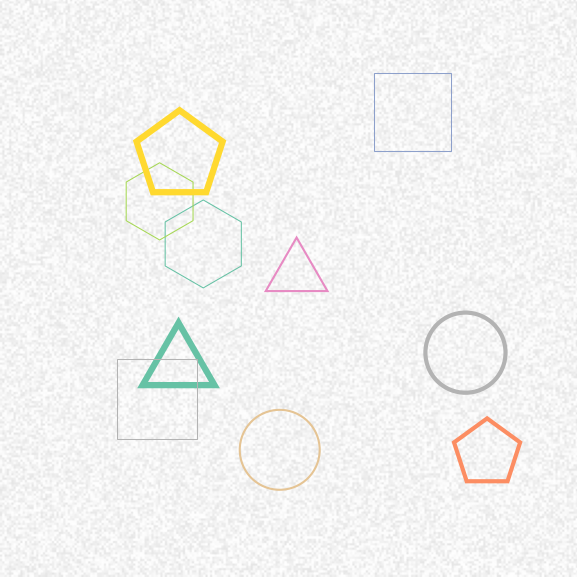[{"shape": "triangle", "thickness": 3, "radius": 0.36, "center": [0.309, 0.368]}, {"shape": "hexagon", "thickness": 0.5, "radius": 0.38, "center": [0.352, 0.577]}, {"shape": "pentagon", "thickness": 2, "radius": 0.3, "center": [0.843, 0.214]}, {"shape": "square", "thickness": 0.5, "radius": 0.33, "center": [0.714, 0.805]}, {"shape": "triangle", "thickness": 1, "radius": 0.31, "center": [0.514, 0.526]}, {"shape": "hexagon", "thickness": 0.5, "radius": 0.33, "center": [0.276, 0.65]}, {"shape": "pentagon", "thickness": 3, "radius": 0.39, "center": [0.311, 0.73]}, {"shape": "circle", "thickness": 1, "radius": 0.35, "center": [0.484, 0.22]}, {"shape": "circle", "thickness": 2, "radius": 0.35, "center": [0.806, 0.388]}, {"shape": "square", "thickness": 0.5, "radius": 0.35, "center": [0.272, 0.308]}]